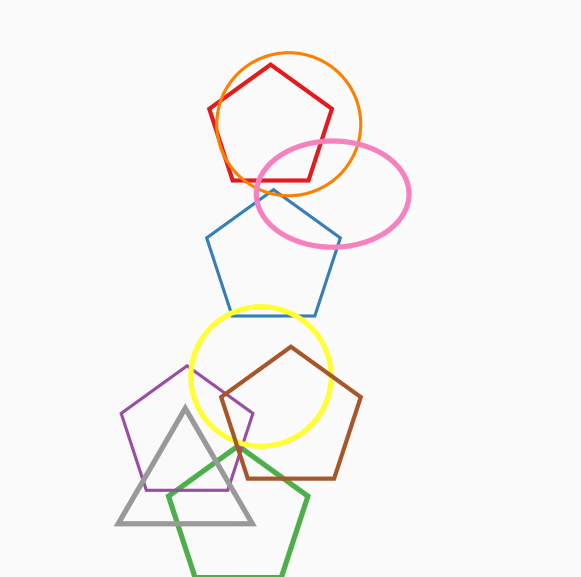[{"shape": "pentagon", "thickness": 2, "radius": 0.55, "center": [0.466, 0.776]}, {"shape": "pentagon", "thickness": 1.5, "radius": 0.6, "center": [0.471, 0.55]}, {"shape": "pentagon", "thickness": 2.5, "radius": 0.63, "center": [0.41, 0.101]}, {"shape": "pentagon", "thickness": 1.5, "radius": 0.6, "center": [0.322, 0.246]}, {"shape": "circle", "thickness": 1.5, "radius": 0.62, "center": [0.497, 0.784]}, {"shape": "circle", "thickness": 2.5, "radius": 0.6, "center": [0.449, 0.347]}, {"shape": "pentagon", "thickness": 2, "radius": 0.63, "center": [0.501, 0.272]}, {"shape": "oval", "thickness": 2.5, "radius": 0.66, "center": [0.572, 0.663]}, {"shape": "triangle", "thickness": 2.5, "radius": 0.67, "center": [0.319, 0.159]}]